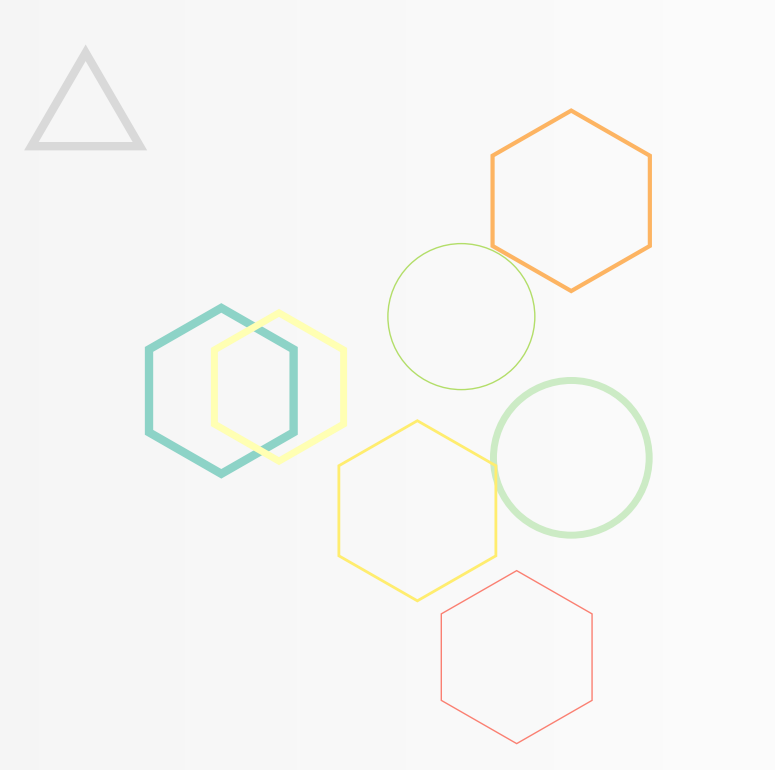[{"shape": "hexagon", "thickness": 3, "radius": 0.54, "center": [0.286, 0.492]}, {"shape": "hexagon", "thickness": 2.5, "radius": 0.48, "center": [0.36, 0.497]}, {"shape": "hexagon", "thickness": 0.5, "radius": 0.56, "center": [0.667, 0.147]}, {"shape": "hexagon", "thickness": 1.5, "radius": 0.59, "center": [0.737, 0.739]}, {"shape": "circle", "thickness": 0.5, "radius": 0.47, "center": [0.595, 0.589]}, {"shape": "triangle", "thickness": 3, "radius": 0.4, "center": [0.111, 0.851]}, {"shape": "circle", "thickness": 2.5, "radius": 0.5, "center": [0.737, 0.405]}, {"shape": "hexagon", "thickness": 1, "radius": 0.58, "center": [0.539, 0.337]}]